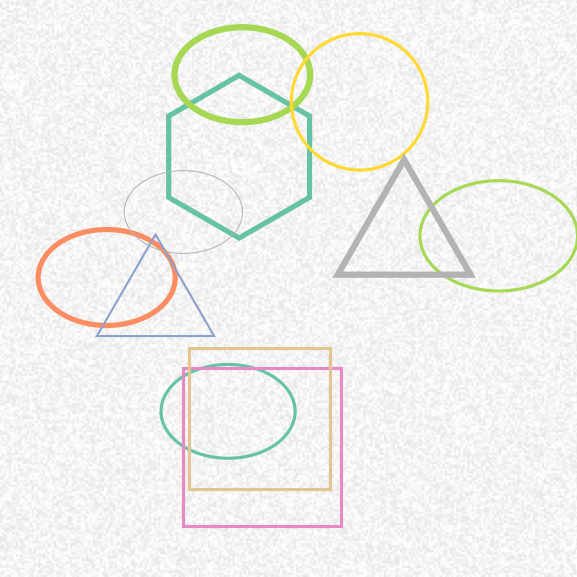[{"shape": "hexagon", "thickness": 2.5, "radius": 0.7, "center": [0.414, 0.728]}, {"shape": "oval", "thickness": 1.5, "radius": 0.58, "center": [0.395, 0.287]}, {"shape": "oval", "thickness": 2.5, "radius": 0.59, "center": [0.185, 0.519]}, {"shape": "triangle", "thickness": 1, "radius": 0.59, "center": [0.269, 0.476]}, {"shape": "square", "thickness": 1.5, "radius": 0.68, "center": [0.454, 0.225]}, {"shape": "oval", "thickness": 1.5, "radius": 0.68, "center": [0.864, 0.591]}, {"shape": "oval", "thickness": 3, "radius": 0.59, "center": [0.42, 0.87]}, {"shape": "circle", "thickness": 1.5, "radius": 0.59, "center": [0.623, 0.823]}, {"shape": "square", "thickness": 1.5, "radius": 0.61, "center": [0.449, 0.275]}, {"shape": "oval", "thickness": 0.5, "radius": 0.51, "center": [0.318, 0.632]}, {"shape": "triangle", "thickness": 3, "radius": 0.66, "center": [0.7, 0.59]}]